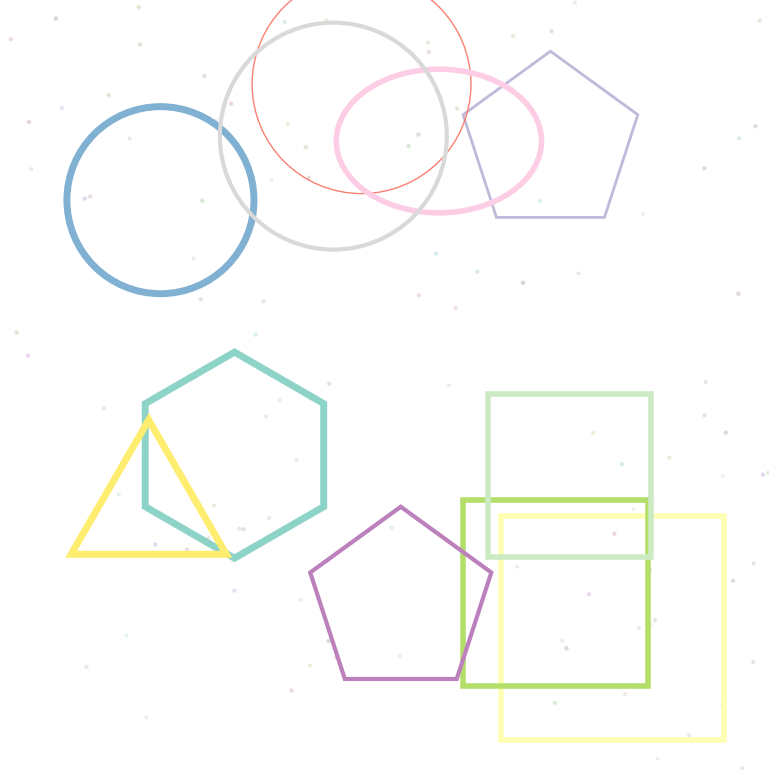[{"shape": "hexagon", "thickness": 2.5, "radius": 0.67, "center": [0.305, 0.409]}, {"shape": "square", "thickness": 2, "radius": 0.73, "center": [0.796, 0.184]}, {"shape": "pentagon", "thickness": 1, "radius": 0.6, "center": [0.715, 0.814]}, {"shape": "circle", "thickness": 0.5, "radius": 0.71, "center": [0.47, 0.891]}, {"shape": "circle", "thickness": 2.5, "radius": 0.61, "center": [0.208, 0.74]}, {"shape": "square", "thickness": 2, "radius": 0.6, "center": [0.721, 0.23]}, {"shape": "oval", "thickness": 2, "radius": 0.67, "center": [0.57, 0.817]}, {"shape": "circle", "thickness": 1.5, "radius": 0.74, "center": [0.433, 0.823]}, {"shape": "pentagon", "thickness": 1.5, "radius": 0.62, "center": [0.52, 0.218]}, {"shape": "square", "thickness": 2, "radius": 0.53, "center": [0.739, 0.382]}, {"shape": "triangle", "thickness": 2.5, "radius": 0.58, "center": [0.193, 0.338]}]